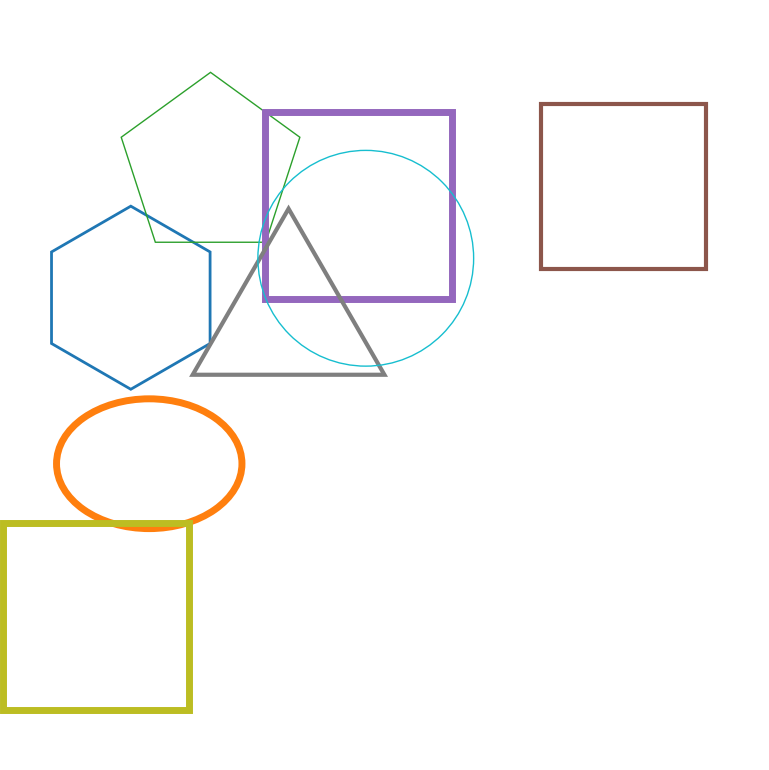[{"shape": "hexagon", "thickness": 1, "radius": 0.59, "center": [0.17, 0.613]}, {"shape": "oval", "thickness": 2.5, "radius": 0.6, "center": [0.194, 0.398]}, {"shape": "pentagon", "thickness": 0.5, "radius": 0.61, "center": [0.273, 0.784]}, {"shape": "square", "thickness": 2.5, "radius": 0.61, "center": [0.466, 0.733]}, {"shape": "square", "thickness": 1.5, "radius": 0.53, "center": [0.81, 0.758]}, {"shape": "triangle", "thickness": 1.5, "radius": 0.72, "center": [0.375, 0.585]}, {"shape": "square", "thickness": 2.5, "radius": 0.61, "center": [0.125, 0.199]}, {"shape": "circle", "thickness": 0.5, "radius": 0.7, "center": [0.475, 0.665]}]